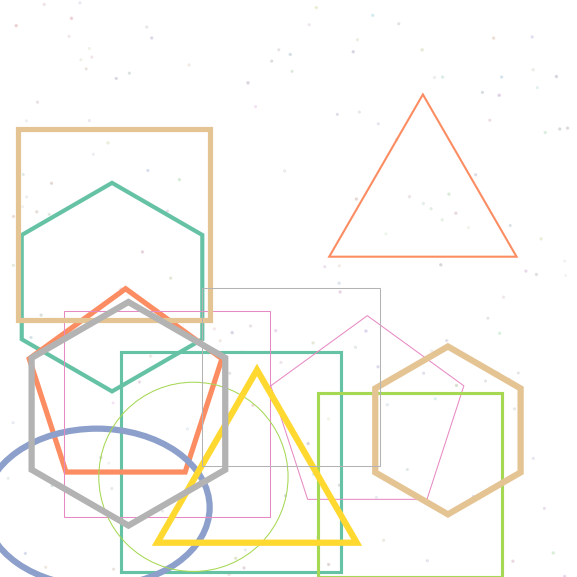[{"shape": "hexagon", "thickness": 2, "radius": 0.9, "center": [0.194, 0.502]}, {"shape": "square", "thickness": 1.5, "radius": 0.95, "center": [0.4, 0.199]}, {"shape": "pentagon", "thickness": 2.5, "radius": 0.88, "center": [0.217, 0.324]}, {"shape": "triangle", "thickness": 1, "radius": 0.94, "center": [0.732, 0.648]}, {"shape": "oval", "thickness": 3, "radius": 0.98, "center": [0.168, 0.12]}, {"shape": "square", "thickness": 0.5, "radius": 0.89, "center": [0.289, 0.283]}, {"shape": "pentagon", "thickness": 0.5, "radius": 0.88, "center": [0.636, 0.277]}, {"shape": "circle", "thickness": 0.5, "radius": 0.82, "center": [0.335, 0.173]}, {"shape": "square", "thickness": 1.5, "radius": 0.79, "center": [0.71, 0.159]}, {"shape": "triangle", "thickness": 3, "radius": 1.0, "center": [0.445, 0.159]}, {"shape": "square", "thickness": 2.5, "radius": 0.83, "center": [0.197, 0.61]}, {"shape": "hexagon", "thickness": 3, "radius": 0.73, "center": [0.776, 0.254]}, {"shape": "hexagon", "thickness": 3, "radius": 0.97, "center": [0.222, 0.283]}, {"shape": "square", "thickness": 0.5, "radius": 0.77, "center": [0.503, 0.347]}]